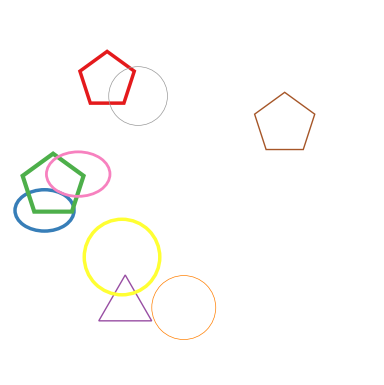[{"shape": "pentagon", "thickness": 2.5, "radius": 0.37, "center": [0.278, 0.792]}, {"shape": "oval", "thickness": 2.5, "radius": 0.38, "center": [0.116, 0.454]}, {"shape": "pentagon", "thickness": 3, "radius": 0.42, "center": [0.138, 0.518]}, {"shape": "triangle", "thickness": 1, "radius": 0.4, "center": [0.325, 0.206]}, {"shape": "circle", "thickness": 0.5, "radius": 0.42, "center": [0.477, 0.201]}, {"shape": "circle", "thickness": 2.5, "radius": 0.49, "center": [0.317, 0.332]}, {"shape": "pentagon", "thickness": 1, "radius": 0.41, "center": [0.739, 0.678]}, {"shape": "oval", "thickness": 2, "radius": 0.41, "center": [0.203, 0.548]}, {"shape": "circle", "thickness": 0.5, "radius": 0.38, "center": [0.359, 0.751]}]